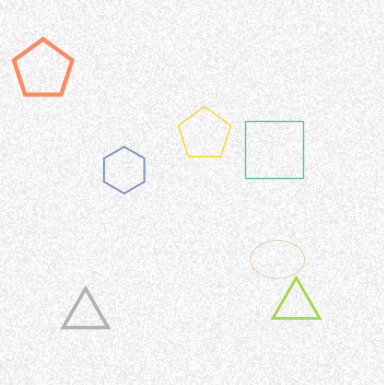[{"shape": "square", "thickness": 1, "radius": 0.37, "center": [0.711, 0.612]}, {"shape": "pentagon", "thickness": 3, "radius": 0.4, "center": [0.112, 0.819]}, {"shape": "hexagon", "thickness": 1.5, "radius": 0.3, "center": [0.323, 0.558]}, {"shape": "triangle", "thickness": 2, "radius": 0.35, "center": [0.77, 0.208]}, {"shape": "pentagon", "thickness": 1, "radius": 0.36, "center": [0.531, 0.652]}, {"shape": "oval", "thickness": 0.5, "radius": 0.35, "center": [0.721, 0.326]}, {"shape": "triangle", "thickness": 2.5, "radius": 0.34, "center": [0.222, 0.183]}]